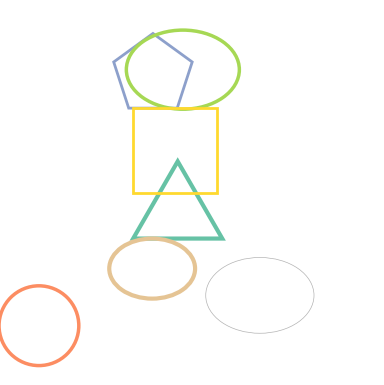[{"shape": "triangle", "thickness": 3, "radius": 0.67, "center": [0.462, 0.447]}, {"shape": "circle", "thickness": 2.5, "radius": 0.52, "center": [0.101, 0.154]}, {"shape": "pentagon", "thickness": 2, "radius": 0.54, "center": [0.397, 0.806]}, {"shape": "oval", "thickness": 2.5, "radius": 0.73, "center": [0.475, 0.819]}, {"shape": "square", "thickness": 2, "radius": 0.55, "center": [0.455, 0.608]}, {"shape": "oval", "thickness": 3, "radius": 0.56, "center": [0.395, 0.302]}, {"shape": "oval", "thickness": 0.5, "radius": 0.7, "center": [0.675, 0.233]}]